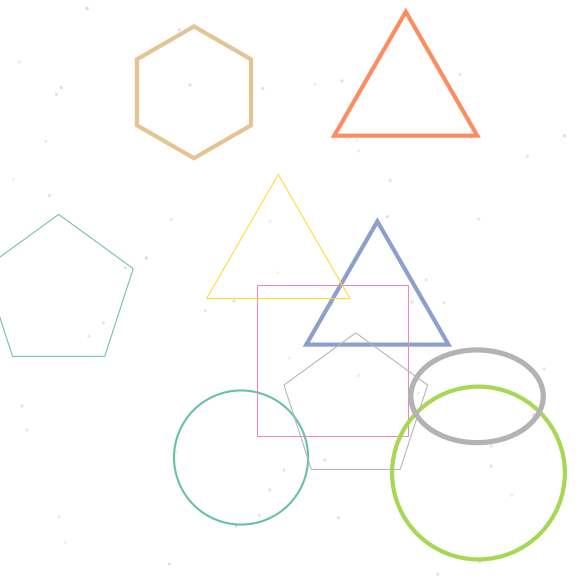[{"shape": "circle", "thickness": 1, "radius": 0.58, "center": [0.417, 0.207]}, {"shape": "pentagon", "thickness": 0.5, "radius": 0.68, "center": [0.102, 0.492]}, {"shape": "triangle", "thickness": 2, "radius": 0.72, "center": [0.703, 0.836]}, {"shape": "triangle", "thickness": 2, "radius": 0.71, "center": [0.653, 0.474]}, {"shape": "square", "thickness": 0.5, "radius": 0.65, "center": [0.576, 0.375]}, {"shape": "circle", "thickness": 2, "radius": 0.75, "center": [0.829, 0.18]}, {"shape": "triangle", "thickness": 0.5, "radius": 0.72, "center": [0.482, 0.554]}, {"shape": "hexagon", "thickness": 2, "radius": 0.57, "center": [0.336, 0.839]}, {"shape": "oval", "thickness": 2.5, "radius": 0.57, "center": [0.826, 0.313]}, {"shape": "pentagon", "thickness": 0.5, "radius": 0.65, "center": [0.616, 0.292]}]